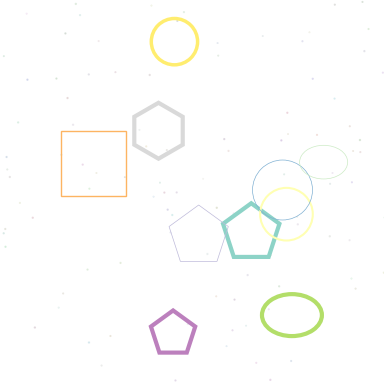[{"shape": "pentagon", "thickness": 3, "radius": 0.39, "center": [0.653, 0.395]}, {"shape": "circle", "thickness": 1.5, "radius": 0.34, "center": [0.744, 0.444]}, {"shape": "pentagon", "thickness": 0.5, "radius": 0.4, "center": [0.516, 0.387]}, {"shape": "circle", "thickness": 0.5, "radius": 0.39, "center": [0.734, 0.506]}, {"shape": "square", "thickness": 1, "radius": 0.43, "center": [0.243, 0.576]}, {"shape": "oval", "thickness": 3, "radius": 0.39, "center": [0.758, 0.182]}, {"shape": "hexagon", "thickness": 3, "radius": 0.36, "center": [0.412, 0.66]}, {"shape": "pentagon", "thickness": 3, "radius": 0.3, "center": [0.45, 0.133]}, {"shape": "oval", "thickness": 0.5, "radius": 0.31, "center": [0.841, 0.579]}, {"shape": "circle", "thickness": 2.5, "radius": 0.3, "center": [0.453, 0.892]}]